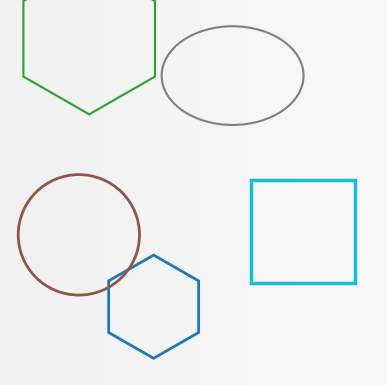[{"shape": "hexagon", "thickness": 2, "radius": 0.67, "center": [0.396, 0.203]}, {"shape": "hexagon", "thickness": 1.5, "radius": 0.98, "center": [0.23, 0.899]}, {"shape": "circle", "thickness": 2, "radius": 0.78, "center": [0.204, 0.39]}, {"shape": "oval", "thickness": 1.5, "radius": 0.92, "center": [0.6, 0.804]}, {"shape": "square", "thickness": 2.5, "radius": 0.67, "center": [0.783, 0.398]}]